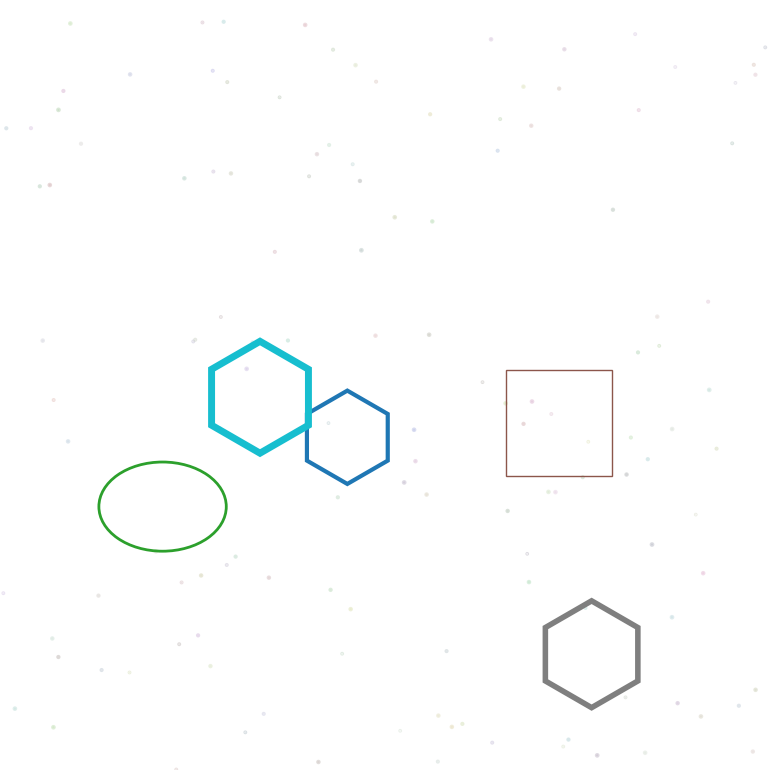[{"shape": "hexagon", "thickness": 1.5, "radius": 0.3, "center": [0.451, 0.432]}, {"shape": "oval", "thickness": 1, "radius": 0.41, "center": [0.211, 0.342]}, {"shape": "square", "thickness": 0.5, "radius": 0.34, "center": [0.726, 0.451]}, {"shape": "hexagon", "thickness": 2, "radius": 0.35, "center": [0.768, 0.15]}, {"shape": "hexagon", "thickness": 2.5, "radius": 0.36, "center": [0.338, 0.484]}]